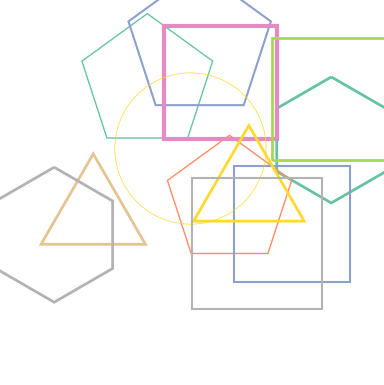[{"shape": "hexagon", "thickness": 2, "radius": 0.82, "center": [0.861, 0.637]}, {"shape": "pentagon", "thickness": 1, "radius": 0.89, "center": [0.383, 0.786]}, {"shape": "pentagon", "thickness": 1, "radius": 0.85, "center": [0.596, 0.479]}, {"shape": "pentagon", "thickness": 1.5, "radius": 0.97, "center": [0.519, 0.884]}, {"shape": "square", "thickness": 1.5, "radius": 0.75, "center": [0.757, 0.419]}, {"shape": "square", "thickness": 3, "radius": 0.73, "center": [0.573, 0.786]}, {"shape": "square", "thickness": 2, "radius": 0.79, "center": [0.865, 0.743]}, {"shape": "triangle", "thickness": 2, "radius": 0.83, "center": [0.646, 0.508]}, {"shape": "circle", "thickness": 0.5, "radius": 0.98, "center": [0.495, 0.614]}, {"shape": "triangle", "thickness": 2, "radius": 0.78, "center": [0.242, 0.444]}, {"shape": "square", "thickness": 1.5, "radius": 0.85, "center": [0.668, 0.367]}, {"shape": "hexagon", "thickness": 2, "radius": 0.88, "center": [0.141, 0.39]}]